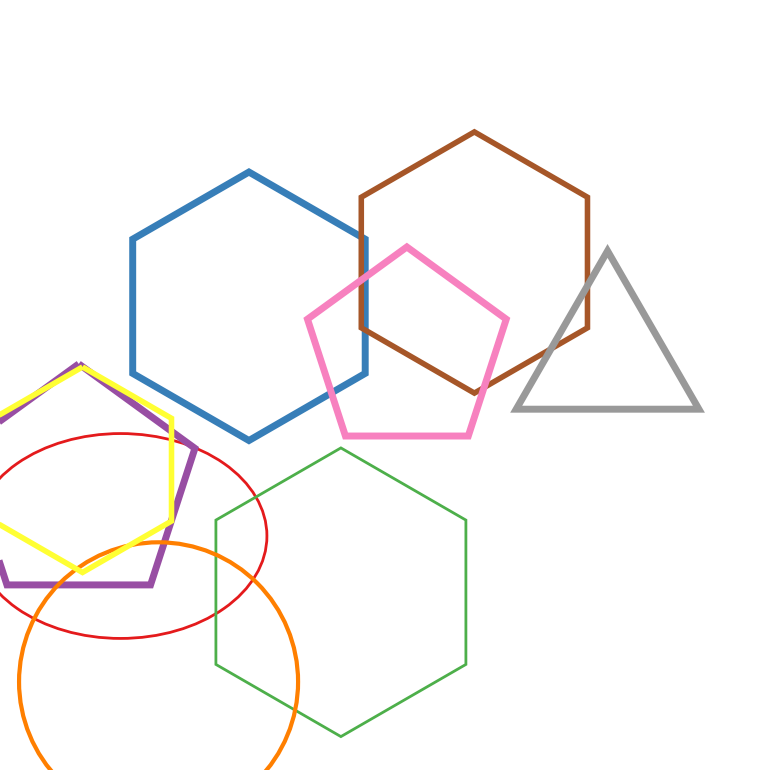[{"shape": "oval", "thickness": 1, "radius": 0.95, "center": [0.157, 0.304]}, {"shape": "hexagon", "thickness": 2.5, "radius": 0.87, "center": [0.323, 0.602]}, {"shape": "hexagon", "thickness": 1, "radius": 0.94, "center": [0.443, 0.231]}, {"shape": "pentagon", "thickness": 2.5, "radius": 0.79, "center": [0.102, 0.369]}, {"shape": "circle", "thickness": 1.5, "radius": 0.91, "center": [0.206, 0.115]}, {"shape": "hexagon", "thickness": 2, "radius": 0.67, "center": [0.107, 0.39]}, {"shape": "hexagon", "thickness": 2, "radius": 0.85, "center": [0.616, 0.659]}, {"shape": "pentagon", "thickness": 2.5, "radius": 0.68, "center": [0.528, 0.544]}, {"shape": "triangle", "thickness": 2.5, "radius": 0.69, "center": [0.789, 0.537]}]